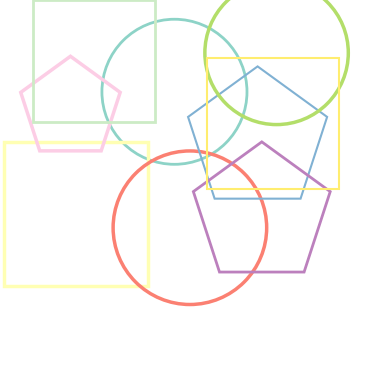[{"shape": "circle", "thickness": 2, "radius": 0.94, "center": [0.453, 0.762]}, {"shape": "square", "thickness": 2.5, "radius": 0.93, "center": [0.198, 0.445]}, {"shape": "circle", "thickness": 2.5, "radius": 1.0, "center": [0.493, 0.409]}, {"shape": "pentagon", "thickness": 1.5, "radius": 0.95, "center": [0.669, 0.638]}, {"shape": "circle", "thickness": 2.5, "radius": 0.93, "center": [0.718, 0.863]}, {"shape": "pentagon", "thickness": 2.5, "radius": 0.68, "center": [0.183, 0.718]}, {"shape": "pentagon", "thickness": 2, "radius": 0.93, "center": [0.68, 0.445]}, {"shape": "square", "thickness": 2, "radius": 0.8, "center": [0.245, 0.842]}, {"shape": "square", "thickness": 1.5, "radius": 0.85, "center": [0.709, 0.679]}]